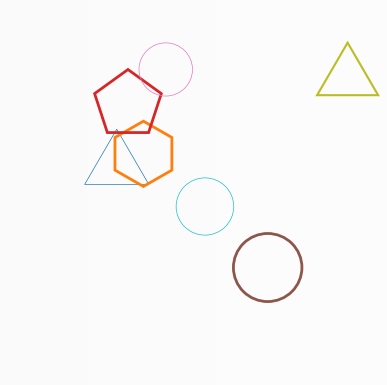[{"shape": "triangle", "thickness": 0.5, "radius": 0.48, "center": [0.301, 0.569]}, {"shape": "hexagon", "thickness": 2, "radius": 0.42, "center": [0.37, 0.6]}, {"shape": "pentagon", "thickness": 2, "radius": 0.45, "center": [0.33, 0.729]}, {"shape": "circle", "thickness": 2, "radius": 0.44, "center": [0.691, 0.305]}, {"shape": "circle", "thickness": 0.5, "radius": 0.35, "center": [0.428, 0.82]}, {"shape": "triangle", "thickness": 1.5, "radius": 0.45, "center": [0.897, 0.798]}, {"shape": "circle", "thickness": 0.5, "radius": 0.37, "center": [0.529, 0.464]}]